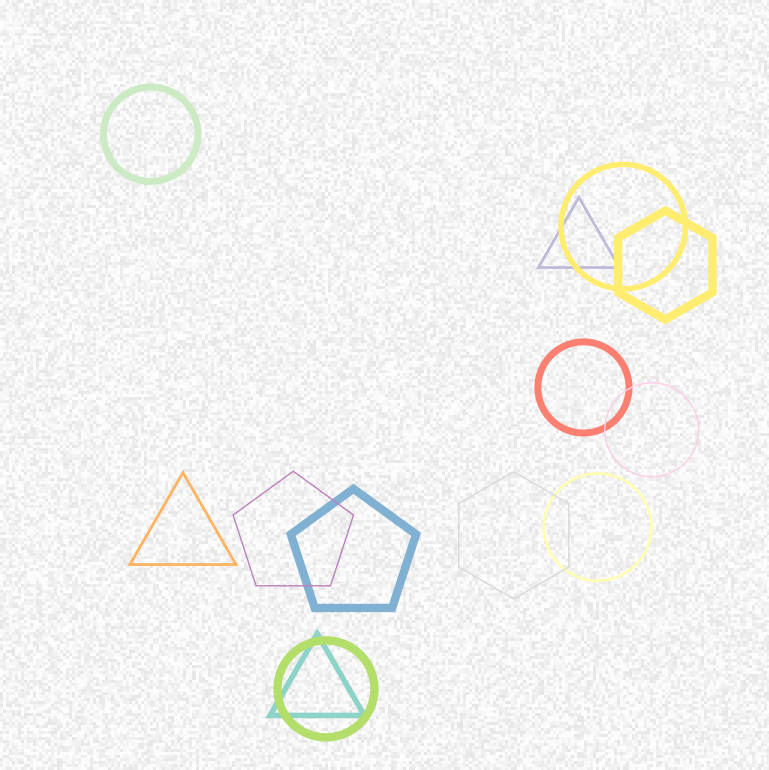[{"shape": "triangle", "thickness": 2, "radius": 0.35, "center": [0.412, 0.106]}, {"shape": "circle", "thickness": 1, "radius": 0.35, "center": [0.776, 0.315]}, {"shape": "triangle", "thickness": 1, "radius": 0.3, "center": [0.752, 0.683]}, {"shape": "circle", "thickness": 2.5, "radius": 0.3, "center": [0.758, 0.497]}, {"shape": "pentagon", "thickness": 3, "radius": 0.43, "center": [0.459, 0.28]}, {"shape": "triangle", "thickness": 1, "radius": 0.4, "center": [0.238, 0.307]}, {"shape": "circle", "thickness": 3, "radius": 0.31, "center": [0.423, 0.105]}, {"shape": "circle", "thickness": 0.5, "radius": 0.31, "center": [0.846, 0.442]}, {"shape": "hexagon", "thickness": 0.5, "radius": 0.41, "center": [0.667, 0.305]}, {"shape": "pentagon", "thickness": 0.5, "radius": 0.41, "center": [0.381, 0.306]}, {"shape": "circle", "thickness": 2.5, "radius": 0.31, "center": [0.196, 0.826]}, {"shape": "hexagon", "thickness": 3, "radius": 0.35, "center": [0.864, 0.656]}, {"shape": "circle", "thickness": 2, "radius": 0.4, "center": [0.809, 0.706]}]